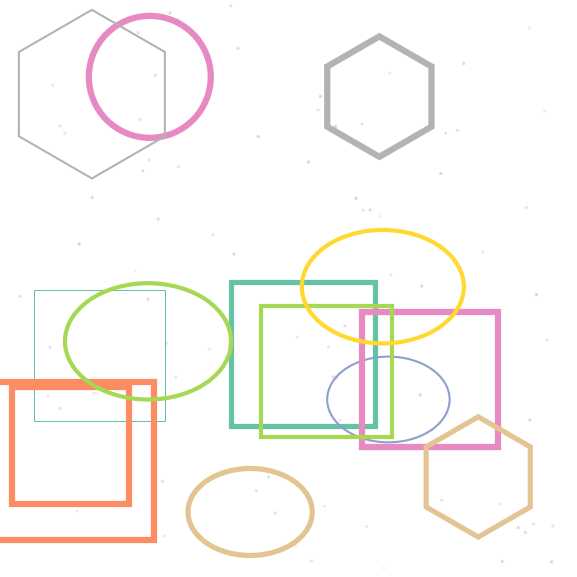[{"shape": "square", "thickness": 2.5, "radius": 0.62, "center": [0.525, 0.387]}, {"shape": "square", "thickness": 0.5, "radius": 0.57, "center": [0.172, 0.383]}, {"shape": "square", "thickness": 3, "radius": 0.5, "center": [0.122, 0.228]}, {"shape": "square", "thickness": 3, "radius": 0.68, "center": [0.131, 0.201]}, {"shape": "oval", "thickness": 1, "radius": 0.53, "center": [0.673, 0.307]}, {"shape": "square", "thickness": 3, "radius": 0.58, "center": [0.745, 0.342]}, {"shape": "circle", "thickness": 3, "radius": 0.53, "center": [0.259, 0.866]}, {"shape": "square", "thickness": 2, "radius": 0.57, "center": [0.565, 0.356]}, {"shape": "oval", "thickness": 2, "radius": 0.72, "center": [0.256, 0.408]}, {"shape": "oval", "thickness": 2, "radius": 0.7, "center": [0.663, 0.503]}, {"shape": "hexagon", "thickness": 2.5, "radius": 0.52, "center": [0.828, 0.173]}, {"shape": "oval", "thickness": 2.5, "radius": 0.54, "center": [0.433, 0.113]}, {"shape": "hexagon", "thickness": 3, "radius": 0.52, "center": [0.657, 0.832]}, {"shape": "hexagon", "thickness": 1, "radius": 0.73, "center": [0.159, 0.836]}]